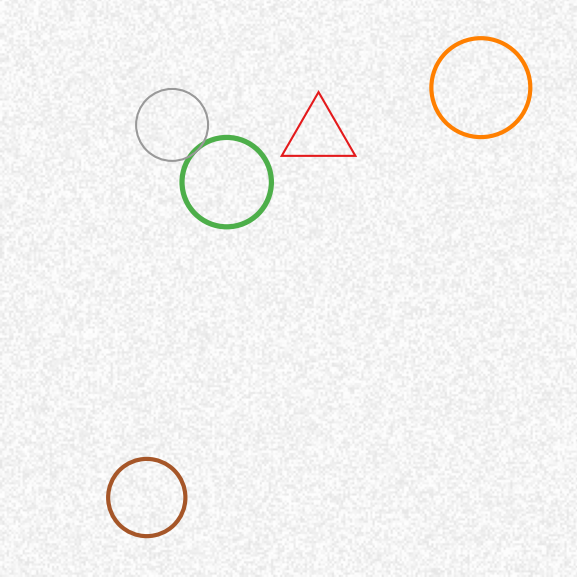[{"shape": "triangle", "thickness": 1, "radius": 0.37, "center": [0.552, 0.766]}, {"shape": "circle", "thickness": 2.5, "radius": 0.39, "center": [0.393, 0.684]}, {"shape": "circle", "thickness": 2, "radius": 0.43, "center": [0.833, 0.847]}, {"shape": "circle", "thickness": 2, "radius": 0.33, "center": [0.254, 0.138]}, {"shape": "circle", "thickness": 1, "radius": 0.31, "center": [0.298, 0.783]}]